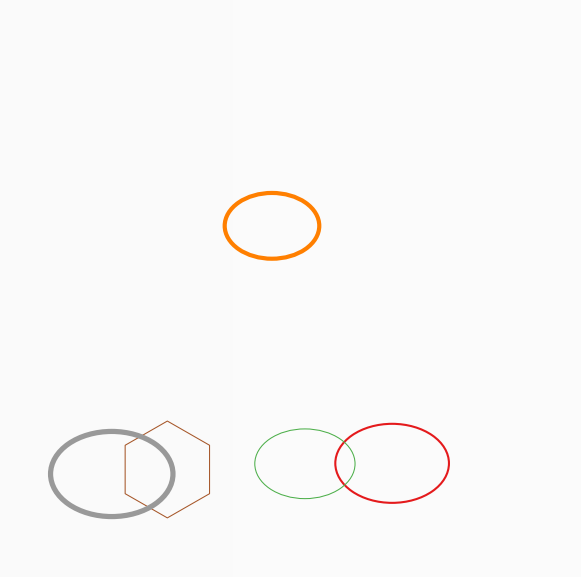[{"shape": "oval", "thickness": 1, "radius": 0.49, "center": [0.675, 0.197]}, {"shape": "oval", "thickness": 0.5, "radius": 0.43, "center": [0.525, 0.196]}, {"shape": "oval", "thickness": 2, "radius": 0.41, "center": [0.468, 0.608]}, {"shape": "hexagon", "thickness": 0.5, "radius": 0.42, "center": [0.288, 0.186]}, {"shape": "oval", "thickness": 2.5, "radius": 0.53, "center": [0.192, 0.178]}]